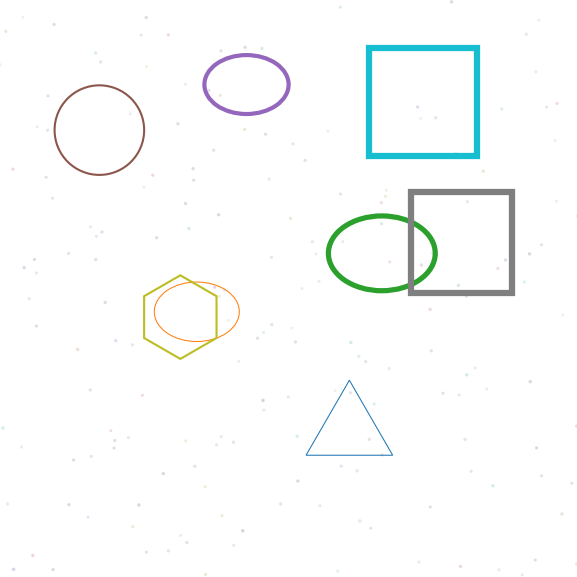[{"shape": "triangle", "thickness": 0.5, "radius": 0.43, "center": [0.605, 0.254]}, {"shape": "oval", "thickness": 0.5, "radius": 0.37, "center": [0.341, 0.459]}, {"shape": "oval", "thickness": 2.5, "radius": 0.46, "center": [0.661, 0.56]}, {"shape": "oval", "thickness": 2, "radius": 0.36, "center": [0.427, 0.853]}, {"shape": "circle", "thickness": 1, "radius": 0.39, "center": [0.172, 0.774]}, {"shape": "square", "thickness": 3, "radius": 0.44, "center": [0.799, 0.579]}, {"shape": "hexagon", "thickness": 1, "radius": 0.36, "center": [0.312, 0.45]}, {"shape": "square", "thickness": 3, "radius": 0.47, "center": [0.733, 0.822]}]